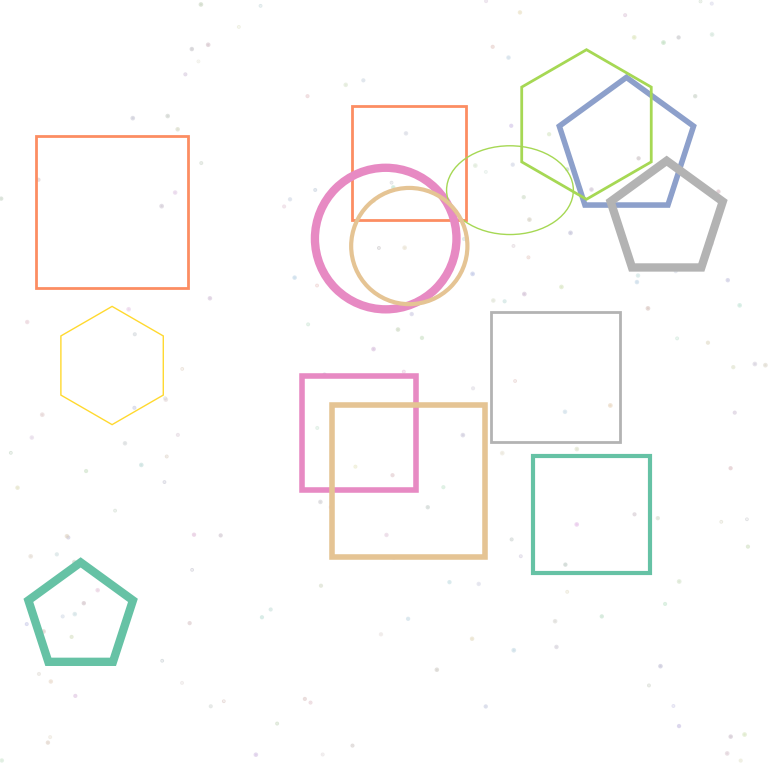[{"shape": "pentagon", "thickness": 3, "radius": 0.36, "center": [0.105, 0.198]}, {"shape": "square", "thickness": 1.5, "radius": 0.38, "center": [0.768, 0.331]}, {"shape": "square", "thickness": 1, "radius": 0.37, "center": [0.531, 0.788]}, {"shape": "square", "thickness": 1, "radius": 0.49, "center": [0.145, 0.724]}, {"shape": "pentagon", "thickness": 2, "radius": 0.46, "center": [0.814, 0.808]}, {"shape": "circle", "thickness": 3, "radius": 0.46, "center": [0.501, 0.69]}, {"shape": "square", "thickness": 2, "radius": 0.37, "center": [0.466, 0.437]}, {"shape": "hexagon", "thickness": 1, "radius": 0.49, "center": [0.762, 0.838]}, {"shape": "oval", "thickness": 0.5, "radius": 0.41, "center": [0.662, 0.753]}, {"shape": "hexagon", "thickness": 0.5, "radius": 0.38, "center": [0.146, 0.525]}, {"shape": "circle", "thickness": 1.5, "radius": 0.38, "center": [0.532, 0.68]}, {"shape": "square", "thickness": 2, "radius": 0.5, "center": [0.531, 0.375]}, {"shape": "square", "thickness": 1, "radius": 0.42, "center": [0.722, 0.51]}, {"shape": "pentagon", "thickness": 3, "radius": 0.38, "center": [0.866, 0.715]}]